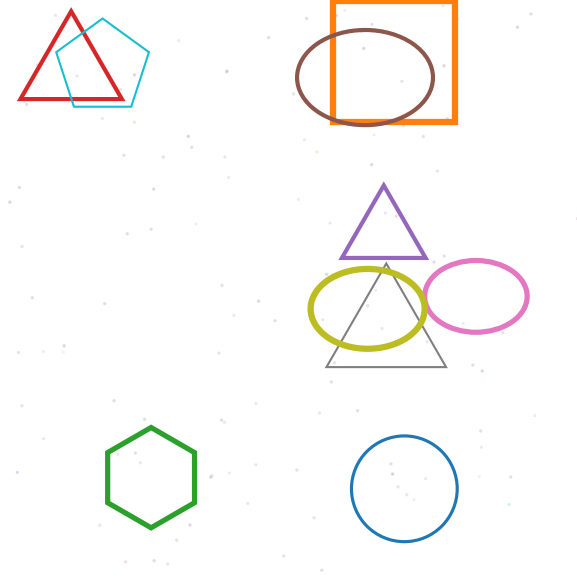[{"shape": "circle", "thickness": 1.5, "radius": 0.46, "center": [0.7, 0.153]}, {"shape": "square", "thickness": 3, "radius": 0.53, "center": [0.682, 0.893]}, {"shape": "hexagon", "thickness": 2.5, "radius": 0.43, "center": [0.262, 0.172]}, {"shape": "triangle", "thickness": 2, "radius": 0.51, "center": [0.123, 0.878]}, {"shape": "triangle", "thickness": 2, "radius": 0.42, "center": [0.665, 0.594]}, {"shape": "oval", "thickness": 2, "radius": 0.59, "center": [0.632, 0.865]}, {"shape": "oval", "thickness": 2.5, "radius": 0.44, "center": [0.824, 0.486]}, {"shape": "triangle", "thickness": 1, "radius": 0.6, "center": [0.669, 0.423]}, {"shape": "oval", "thickness": 3, "radius": 0.49, "center": [0.637, 0.464]}, {"shape": "pentagon", "thickness": 1, "radius": 0.42, "center": [0.178, 0.883]}]